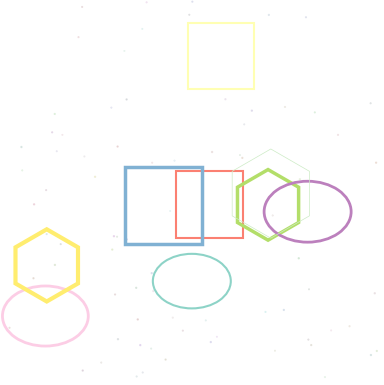[{"shape": "oval", "thickness": 1.5, "radius": 0.51, "center": [0.498, 0.27]}, {"shape": "square", "thickness": 1.5, "radius": 0.43, "center": [0.573, 0.855]}, {"shape": "square", "thickness": 1.5, "radius": 0.43, "center": [0.544, 0.469]}, {"shape": "square", "thickness": 2.5, "radius": 0.5, "center": [0.425, 0.465]}, {"shape": "hexagon", "thickness": 2.5, "radius": 0.46, "center": [0.696, 0.468]}, {"shape": "oval", "thickness": 2, "radius": 0.56, "center": [0.118, 0.179]}, {"shape": "oval", "thickness": 2, "radius": 0.57, "center": [0.799, 0.45]}, {"shape": "hexagon", "thickness": 0.5, "radius": 0.58, "center": [0.703, 0.497]}, {"shape": "hexagon", "thickness": 3, "radius": 0.47, "center": [0.121, 0.311]}]